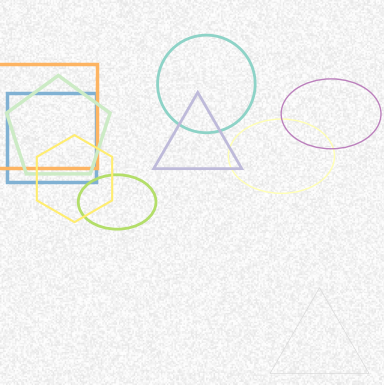[{"shape": "circle", "thickness": 2, "radius": 0.63, "center": [0.536, 0.782]}, {"shape": "oval", "thickness": 1, "radius": 0.69, "center": [0.731, 0.594]}, {"shape": "triangle", "thickness": 2, "radius": 0.66, "center": [0.514, 0.628]}, {"shape": "square", "thickness": 2.5, "radius": 0.58, "center": [0.133, 0.642]}, {"shape": "square", "thickness": 2.5, "radius": 0.68, "center": [0.117, 0.699]}, {"shape": "oval", "thickness": 2, "radius": 0.5, "center": [0.304, 0.475]}, {"shape": "triangle", "thickness": 0.5, "radius": 0.74, "center": [0.83, 0.104]}, {"shape": "oval", "thickness": 1, "radius": 0.65, "center": [0.86, 0.704]}, {"shape": "pentagon", "thickness": 2.5, "radius": 0.71, "center": [0.151, 0.663]}, {"shape": "hexagon", "thickness": 1.5, "radius": 0.57, "center": [0.193, 0.536]}]